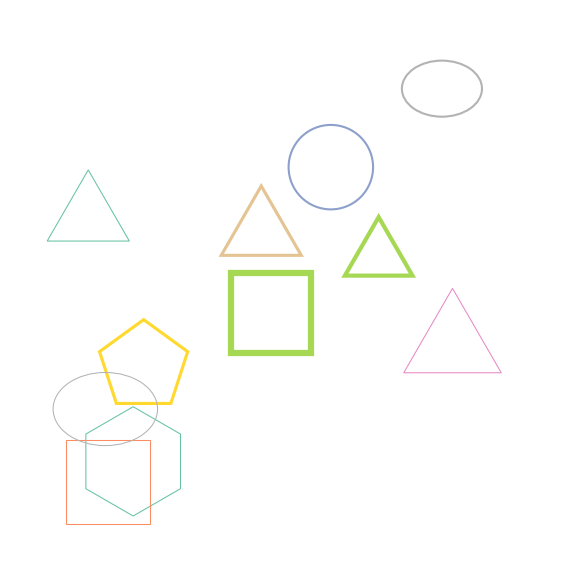[{"shape": "hexagon", "thickness": 0.5, "radius": 0.47, "center": [0.231, 0.2]}, {"shape": "triangle", "thickness": 0.5, "radius": 0.41, "center": [0.153, 0.623]}, {"shape": "square", "thickness": 0.5, "radius": 0.36, "center": [0.187, 0.165]}, {"shape": "circle", "thickness": 1, "radius": 0.37, "center": [0.573, 0.71]}, {"shape": "triangle", "thickness": 0.5, "radius": 0.49, "center": [0.784, 0.402]}, {"shape": "square", "thickness": 3, "radius": 0.35, "center": [0.469, 0.458]}, {"shape": "triangle", "thickness": 2, "radius": 0.34, "center": [0.656, 0.556]}, {"shape": "pentagon", "thickness": 1.5, "radius": 0.4, "center": [0.249, 0.365]}, {"shape": "triangle", "thickness": 1.5, "radius": 0.4, "center": [0.452, 0.597]}, {"shape": "oval", "thickness": 1, "radius": 0.35, "center": [0.765, 0.846]}, {"shape": "oval", "thickness": 0.5, "radius": 0.45, "center": [0.182, 0.291]}]